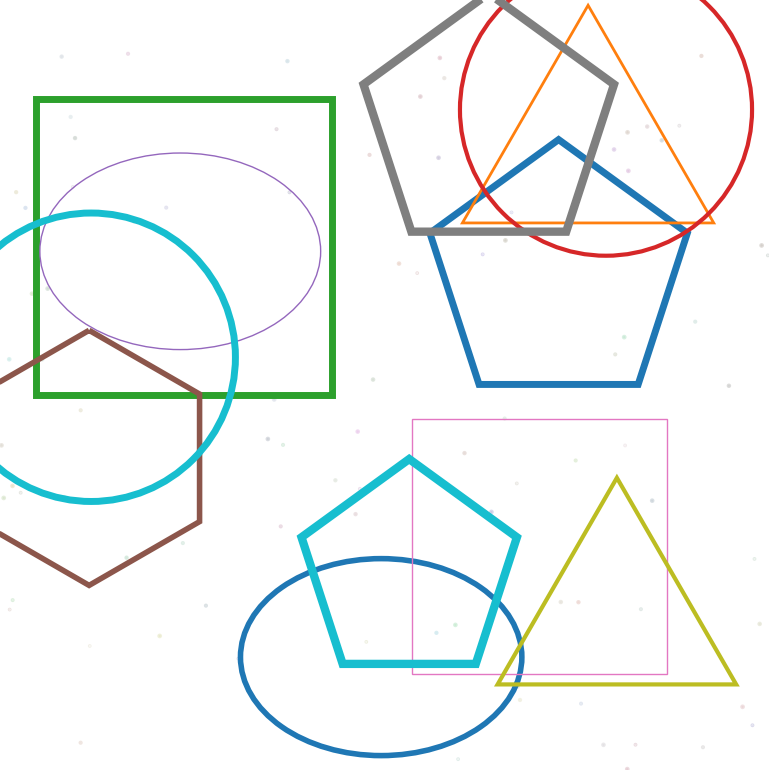[{"shape": "pentagon", "thickness": 2.5, "radius": 0.88, "center": [0.725, 0.643]}, {"shape": "oval", "thickness": 2, "radius": 0.91, "center": [0.495, 0.147]}, {"shape": "triangle", "thickness": 1, "radius": 0.94, "center": [0.764, 0.805]}, {"shape": "square", "thickness": 2.5, "radius": 0.96, "center": [0.238, 0.68]}, {"shape": "circle", "thickness": 1.5, "radius": 0.95, "center": [0.787, 0.858]}, {"shape": "oval", "thickness": 0.5, "radius": 0.91, "center": [0.234, 0.674]}, {"shape": "hexagon", "thickness": 2, "radius": 0.83, "center": [0.116, 0.405]}, {"shape": "square", "thickness": 0.5, "radius": 0.83, "center": [0.701, 0.29]}, {"shape": "pentagon", "thickness": 3, "radius": 0.86, "center": [0.635, 0.838]}, {"shape": "triangle", "thickness": 1.5, "radius": 0.89, "center": [0.801, 0.201]}, {"shape": "circle", "thickness": 2.5, "radius": 0.94, "center": [0.118, 0.536]}, {"shape": "pentagon", "thickness": 3, "radius": 0.74, "center": [0.531, 0.257]}]